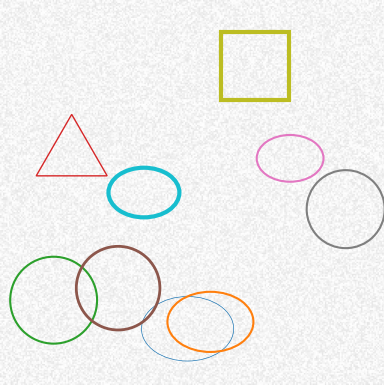[{"shape": "oval", "thickness": 0.5, "radius": 0.6, "center": [0.487, 0.146]}, {"shape": "oval", "thickness": 1.5, "radius": 0.56, "center": [0.547, 0.164]}, {"shape": "circle", "thickness": 1.5, "radius": 0.56, "center": [0.139, 0.22]}, {"shape": "triangle", "thickness": 1, "radius": 0.53, "center": [0.186, 0.596]}, {"shape": "circle", "thickness": 2, "radius": 0.54, "center": [0.307, 0.252]}, {"shape": "oval", "thickness": 1.5, "radius": 0.43, "center": [0.754, 0.589]}, {"shape": "circle", "thickness": 1.5, "radius": 0.51, "center": [0.898, 0.457]}, {"shape": "square", "thickness": 3, "radius": 0.44, "center": [0.663, 0.828]}, {"shape": "oval", "thickness": 3, "radius": 0.46, "center": [0.374, 0.5]}]